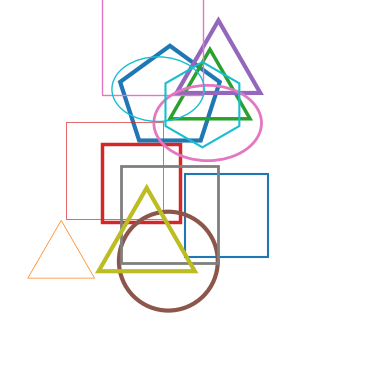[{"shape": "pentagon", "thickness": 3, "radius": 0.68, "center": [0.441, 0.745]}, {"shape": "square", "thickness": 1.5, "radius": 0.54, "center": [0.589, 0.441]}, {"shape": "triangle", "thickness": 0.5, "radius": 0.5, "center": [0.159, 0.328]}, {"shape": "triangle", "thickness": 2.5, "radius": 0.6, "center": [0.545, 0.752]}, {"shape": "square", "thickness": 2.5, "radius": 0.5, "center": [0.366, 0.524]}, {"shape": "square", "thickness": 0.5, "radius": 0.63, "center": [0.298, 0.557]}, {"shape": "triangle", "thickness": 3, "radius": 0.63, "center": [0.567, 0.821]}, {"shape": "circle", "thickness": 3, "radius": 0.64, "center": [0.437, 0.322]}, {"shape": "oval", "thickness": 2, "radius": 0.7, "center": [0.539, 0.68]}, {"shape": "square", "thickness": 1, "radius": 0.65, "center": [0.396, 0.884]}, {"shape": "square", "thickness": 2, "radius": 0.63, "center": [0.441, 0.443]}, {"shape": "triangle", "thickness": 3, "radius": 0.72, "center": [0.381, 0.368]}, {"shape": "oval", "thickness": 1, "radius": 0.6, "center": [0.411, 0.768]}, {"shape": "hexagon", "thickness": 1.5, "radius": 0.55, "center": [0.526, 0.728]}]